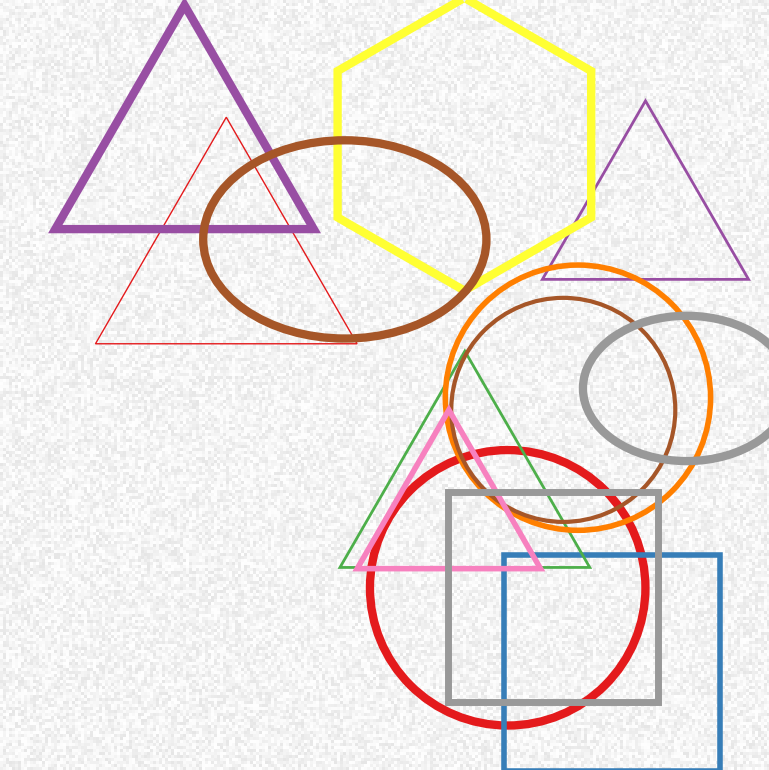[{"shape": "circle", "thickness": 3, "radius": 0.89, "center": [0.659, 0.237]}, {"shape": "triangle", "thickness": 0.5, "radius": 0.98, "center": [0.294, 0.652]}, {"shape": "square", "thickness": 2, "radius": 0.7, "center": [0.795, 0.139]}, {"shape": "triangle", "thickness": 1, "radius": 0.94, "center": [0.604, 0.357]}, {"shape": "triangle", "thickness": 1, "radius": 0.77, "center": [0.838, 0.714]}, {"shape": "triangle", "thickness": 3, "radius": 0.97, "center": [0.24, 0.799]}, {"shape": "circle", "thickness": 2, "radius": 0.86, "center": [0.751, 0.484]}, {"shape": "hexagon", "thickness": 3, "radius": 0.95, "center": [0.603, 0.813]}, {"shape": "oval", "thickness": 3, "radius": 0.92, "center": [0.448, 0.689]}, {"shape": "circle", "thickness": 1.5, "radius": 0.73, "center": [0.732, 0.468]}, {"shape": "triangle", "thickness": 2, "radius": 0.69, "center": [0.583, 0.33]}, {"shape": "oval", "thickness": 3, "radius": 0.67, "center": [0.892, 0.496]}, {"shape": "square", "thickness": 2.5, "radius": 0.68, "center": [0.718, 0.225]}]